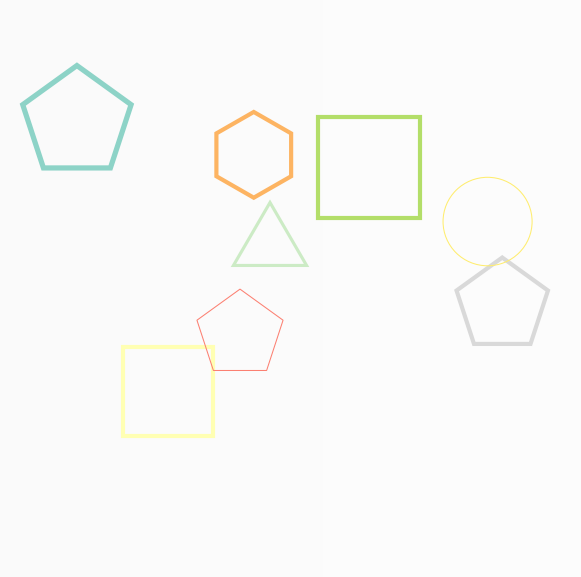[{"shape": "pentagon", "thickness": 2.5, "radius": 0.49, "center": [0.132, 0.788]}, {"shape": "square", "thickness": 2, "radius": 0.39, "center": [0.289, 0.321]}, {"shape": "pentagon", "thickness": 0.5, "radius": 0.39, "center": [0.413, 0.421]}, {"shape": "hexagon", "thickness": 2, "radius": 0.37, "center": [0.437, 0.731]}, {"shape": "square", "thickness": 2, "radius": 0.44, "center": [0.635, 0.71]}, {"shape": "pentagon", "thickness": 2, "radius": 0.41, "center": [0.864, 0.47]}, {"shape": "triangle", "thickness": 1.5, "radius": 0.36, "center": [0.465, 0.576]}, {"shape": "circle", "thickness": 0.5, "radius": 0.38, "center": [0.839, 0.616]}]